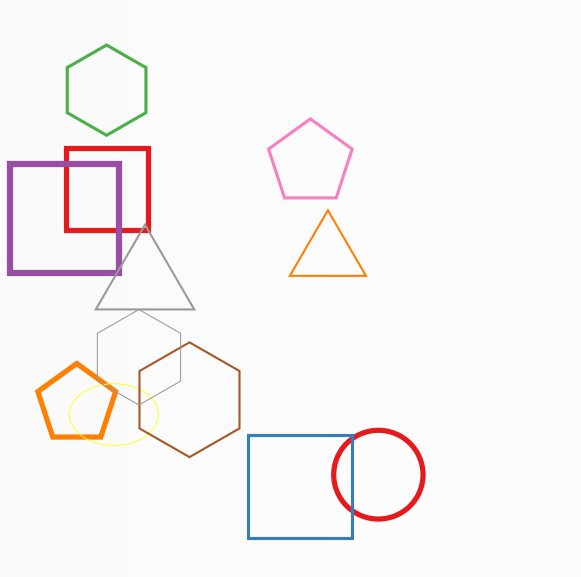[{"shape": "circle", "thickness": 2.5, "radius": 0.38, "center": [0.651, 0.177]}, {"shape": "square", "thickness": 2.5, "radius": 0.36, "center": [0.184, 0.672]}, {"shape": "square", "thickness": 1.5, "radius": 0.45, "center": [0.516, 0.156]}, {"shape": "hexagon", "thickness": 1.5, "radius": 0.39, "center": [0.183, 0.843]}, {"shape": "square", "thickness": 3, "radius": 0.47, "center": [0.111, 0.62]}, {"shape": "triangle", "thickness": 1, "radius": 0.38, "center": [0.564, 0.559]}, {"shape": "pentagon", "thickness": 2.5, "radius": 0.35, "center": [0.132, 0.299]}, {"shape": "oval", "thickness": 0.5, "radius": 0.38, "center": [0.196, 0.281]}, {"shape": "hexagon", "thickness": 1, "radius": 0.5, "center": [0.326, 0.307]}, {"shape": "pentagon", "thickness": 1.5, "radius": 0.38, "center": [0.534, 0.718]}, {"shape": "hexagon", "thickness": 0.5, "radius": 0.41, "center": [0.239, 0.38]}, {"shape": "triangle", "thickness": 1, "radius": 0.49, "center": [0.249, 0.512]}]